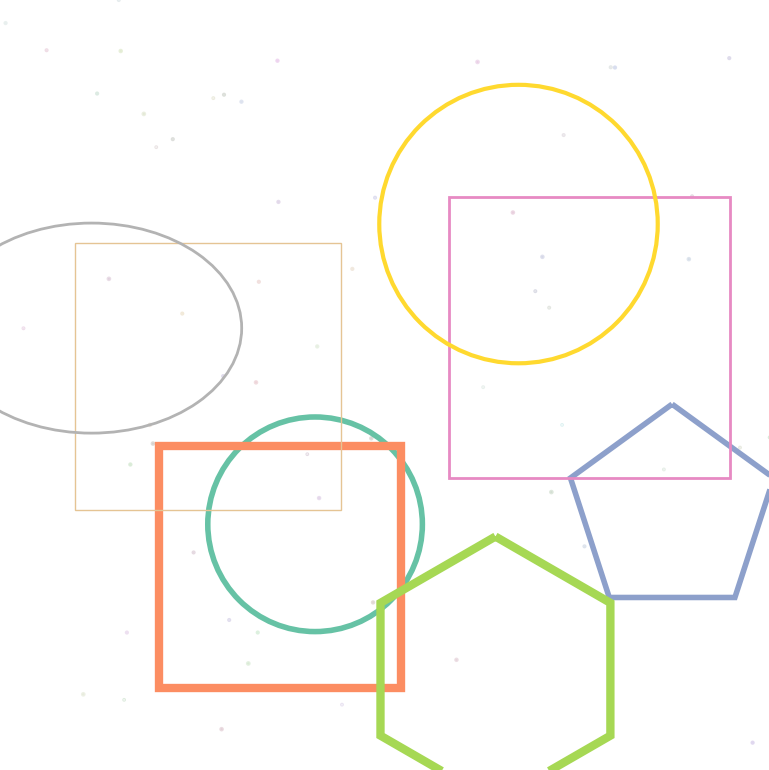[{"shape": "circle", "thickness": 2, "radius": 0.7, "center": [0.409, 0.319]}, {"shape": "square", "thickness": 3, "radius": 0.79, "center": [0.363, 0.263]}, {"shape": "pentagon", "thickness": 2, "radius": 0.69, "center": [0.873, 0.336]}, {"shape": "square", "thickness": 1, "radius": 0.91, "center": [0.765, 0.562]}, {"shape": "hexagon", "thickness": 3, "radius": 0.86, "center": [0.643, 0.131]}, {"shape": "circle", "thickness": 1.5, "radius": 0.9, "center": [0.673, 0.709]}, {"shape": "square", "thickness": 0.5, "radius": 0.86, "center": [0.27, 0.511]}, {"shape": "oval", "thickness": 1, "radius": 0.97, "center": [0.119, 0.574]}]